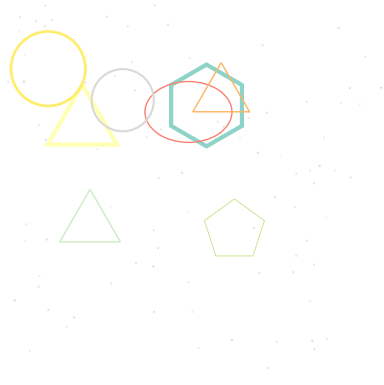[{"shape": "hexagon", "thickness": 3, "radius": 0.53, "center": [0.536, 0.726]}, {"shape": "triangle", "thickness": 3, "radius": 0.52, "center": [0.214, 0.676]}, {"shape": "oval", "thickness": 1, "radius": 0.56, "center": [0.489, 0.709]}, {"shape": "triangle", "thickness": 1, "radius": 0.43, "center": [0.575, 0.752]}, {"shape": "pentagon", "thickness": 0.5, "radius": 0.41, "center": [0.609, 0.401]}, {"shape": "circle", "thickness": 1.5, "radius": 0.4, "center": [0.319, 0.74]}, {"shape": "triangle", "thickness": 1, "radius": 0.45, "center": [0.234, 0.417]}, {"shape": "circle", "thickness": 2, "radius": 0.48, "center": [0.125, 0.821]}]